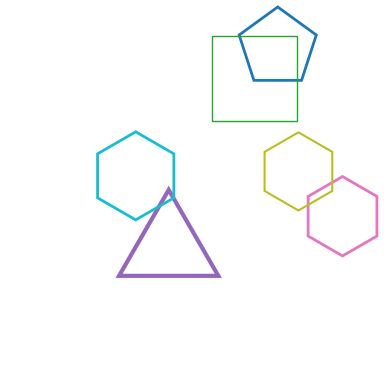[{"shape": "pentagon", "thickness": 2, "radius": 0.53, "center": [0.721, 0.877]}, {"shape": "square", "thickness": 1, "radius": 0.55, "center": [0.661, 0.796]}, {"shape": "triangle", "thickness": 3, "radius": 0.74, "center": [0.438, 0.358]}, {"shape": "hexagon", "thickness": 2, "radius": 0.52, "center": [0.89, 0.438]}, {"shape": "hexagon", "thickness": 1.5, "radius": 0.51, "center": [0.775, 0.555]}, {"shape": "hexagon", "thickness": 2, "radius": 0.57, "center": [0.353, 0.543]}]